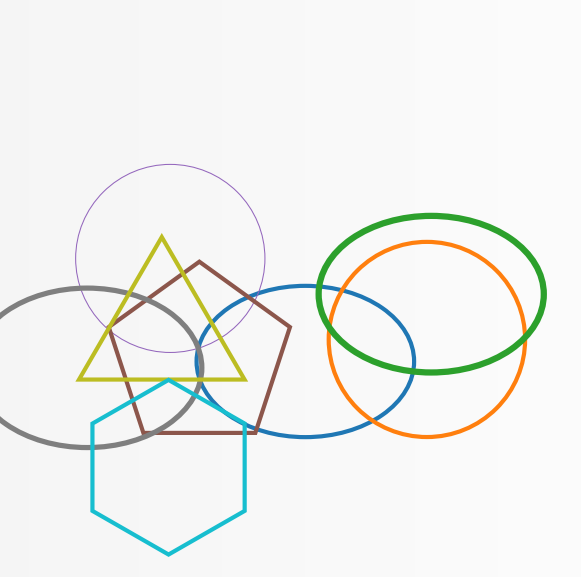[{"shape": "oval", "thickness": 2, "radius": 0.94, "center": [0.525, 0.373]}, {"shape": "circle", "thickness": 2, "radius": 0.84, "center": [0.734, 0.411]}, {"shape": "oval", "thickness": 3, "radius": 0.97, "center": [0.742, 0.49]}, {"shape": "circle", "thickness": 0.5, "radius": 0.81, "center": [0.293, 0.552]}, {"shape": "pentagon", "thickness": 2, "radius": 0.82, "center": [0.343, 0.382]}, {"shape": "oval", "thickness": 2.5, "radius": 0.99, "center": [0.15, 0.362]}, {"shape": "triangle", "thickness": 2, "radius": 0.82, "center": [0.278, 0.424]}, {"shape": "hexagon", "thickness": 2, "radius": 0.76, "center": [0.29, 0.19]}]